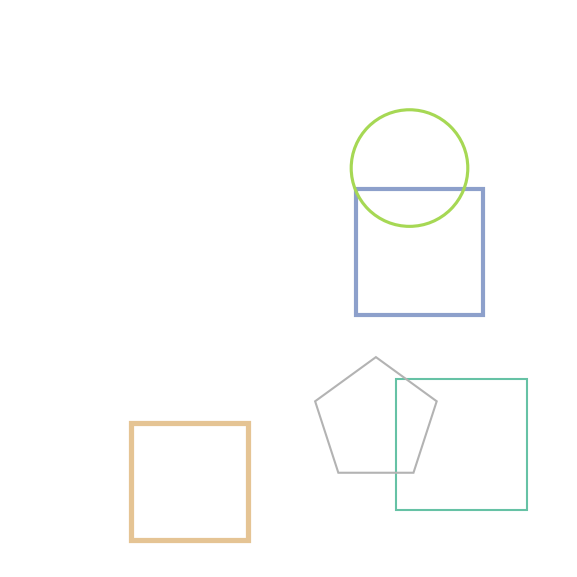[{"shape": "square", "thickness": 1, "radius": 0.57, "center": [0.799, 0.229]}, {"shape": "square", "thickness": 2, "radius": 0.55, "center": [0.726, 0.562]}, {"shape": "circle", "thickness": 1.5, "radius": 0.5, "center": [0.709, 0.708]}, {"shape": "square", "thickness": 2.5, "radius": 0.51, "center": [0.328, 0.166]}, {"shape": "pentagon", "thickness": 1, "radius": 0.55, "center": [0.651, 0.27]}]